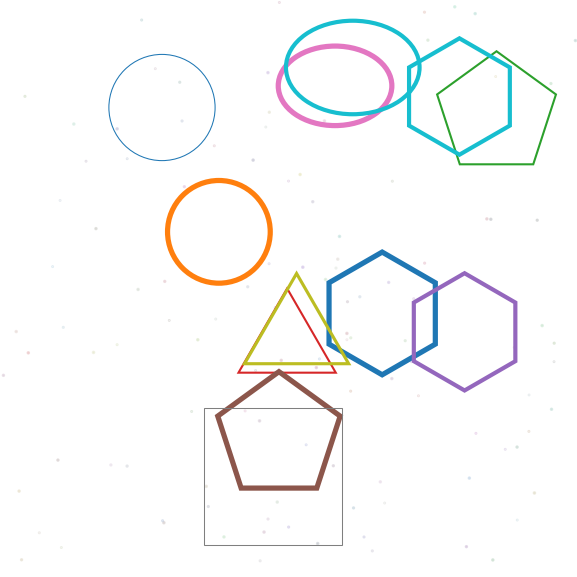[{"shape": "circle", "thickness": 0.5, "radius": 0.46, "center": [0.281, 0.813]}, {"shape": "hexagon", "thickness": 2.5, "radius": 0.53, "center": [0.662, 0.456]}, {"shape": "circle", "thickness": 2.5, "radius": 0.44, "center": [0.379, 0.598]}, {"shape": "pentagon", "thickness": 1, "radius": 0.54, "center": [0.86, 0.802]}, {"shape": "triangle", "thickness": 1, "radius": 0.49, "center": [0.497, 0.402]}, {"shape": "hexagon", "thickness": 2, "radius": 0.51, "center": [0.804, 0.424]}, {"shape": "pentagon", "thickness": 2.5, "radius": 0.56, "center": [0.483, 0.244]}, {"shape": "oval", "thickness": 2.5, "radius": 0.49, "center": [0.58, 0.851]}, {"shape": "square", "thickness": 0.5, "radius": 0.6, "center": [0.473, 0.174]}, {"shape": "triangle", "thickness": 1.5, "radius": 0.52, "center": [0.514, 0.421]}, {"shape": "hexagon", "thickness": 2, "radius": 0.5, "center": [0.796, 0.832]}, {"shape": "oval", "thickness": 2, "radius": 0.58, "center": [0.611, 0.882]}]